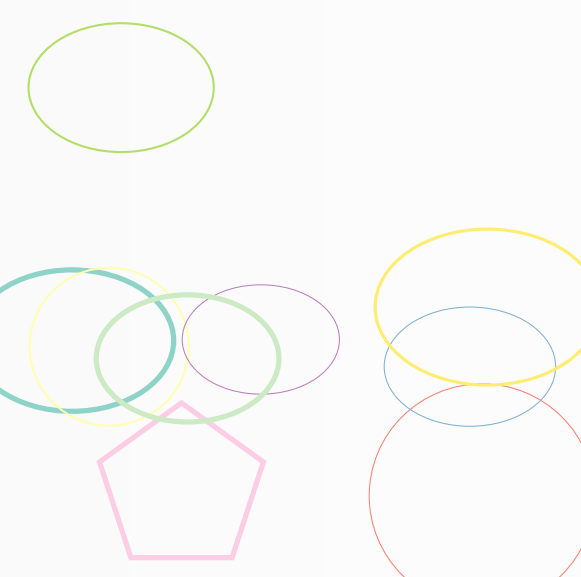[{"shape": "oval", "thickness": 2.5, "radius": 0.87, "center": [0.124, 0.409]}, {"shape": "circle", "thickness": 1, "radius": 0.68, "center": [0.188, 0.399]}, {"shape": "circle", "thickness": 0.5, "radius": 0.97, "center": [0.829, 0.141]}, {"shape": "oval", "thickness": 0.5, "radius": 0.74, "center": [0.808, 0.364]}, {"shape": "oval", "thickness": 1, "radius": 0.8, "center": [0.208, 0.847]}, {"shape": "pentagon", "thickness": 2.5, "radius": 0.74, "center": [0.312, 0.153]}, {"shape": "oval", "thickness": 0.5, "radius": 0.68, "center": [0.449, 0.411]}, {"shape": "oval", "thickness": 2.5, "radius": 0.79, "center": [0.323, 0.379]}, {"shape": "oval", "thickness": 1.5, "radius": 0.96, "center": [0.838, 0.467]}]